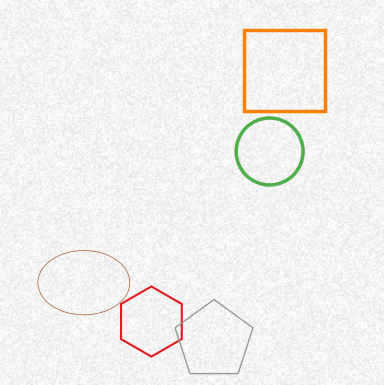[{"shape": "hexagon", "thickness": 1.5, "radius": 0.46, "center": [0.393, 0.165]}, {"shape": "circle", "thickness": 2.5, "radius": 0.43, "center": [0.7, 0.607]}, {"shape": "square", "thickness": 2.5, "radius": 0.53, "center": [0.739, 0.818]}, {"shape": "oval", "thickness": 0.5, "radius": 0.6, "center": [0.218, 0.266]}, {"shape": "pentagon", "thickness": 1, "radius": 0.53, "center": [0.556, 0.116]}]